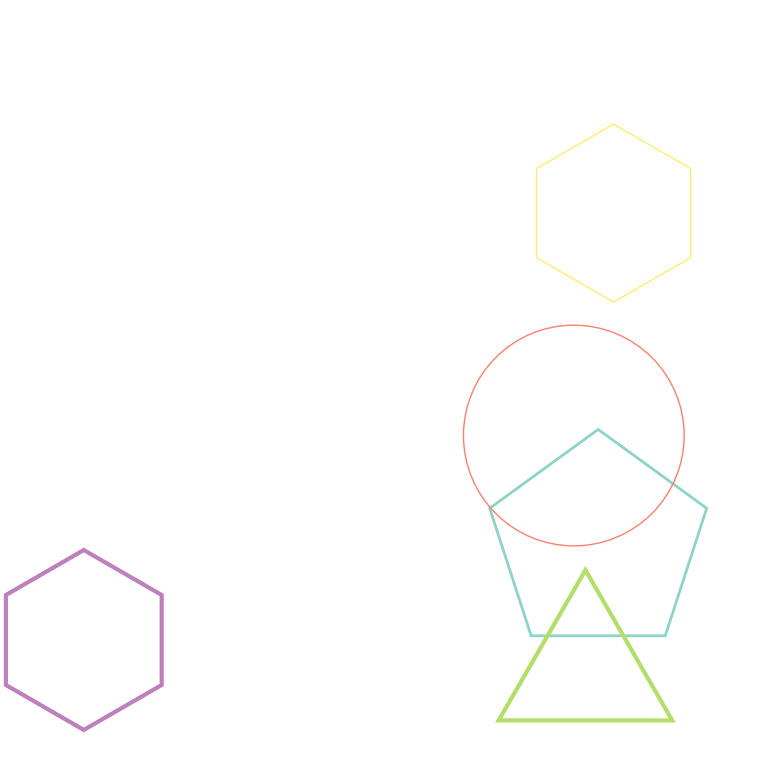[{"shape": "pentagon", "thickness": 1, "radius": 0.74, "center": [0.777, 0.294]}, {"shape": "circle", "thickness": 0.5, "radius": 0.72, "center": [0.745, 0.434]}, {"shape": "triangle", "thickness": 1.5, "radius": 0.65, "center": [0.76, 0.129]}, {"shape": "hexagon", "thickness": 1.5, "radius": 0.58, "center": [0.109, 0.169]}, {"shape": "hexagon", "thickness": 0.5, "radius": 0.58, "center": [0.797, 0.723]}]